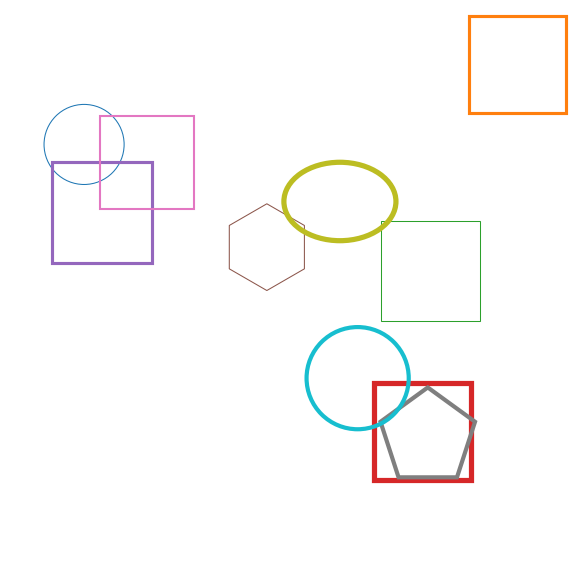[{"shape": "circle", "thickness": 0.5, "radius": 0.35, "center": [0.146, 0.749]}, {"shape": "square", "thickness": 1.5, "radius": 0.42, "center": [0.896, 0.888]}, {"shape": "square", "thickness": 0.5, "radius": 0.43, "center": [0.746, 0.53]}, {"shape": "square", "thickness": 2.5, "radius": 0.42, "center": [0.731, 0.252]}, {"shape": "square", "thickness": 1.5, "radius": 0.44, "center": [0.177, 0.632]}, {"shape": "hexagon", "thickness": 0.5, "radius": 0.38, "center": [0.462, 0.571]}, {"shape": "square", "thickness": 1, "radius": 0.41, "center": [0.254, 0.718]}, {"shape": "pentagon", "thickness": 2, "radius": 0.43, "center": [0.741, 0.242]}, {"shape": "oval", "thickness": 2.5, "radius": 0.49, "center": [0.589, 0.65]}, {"shape": "circle", "thickness": 2, "radius": 0.44, "center": [0.619, 0.344]}]